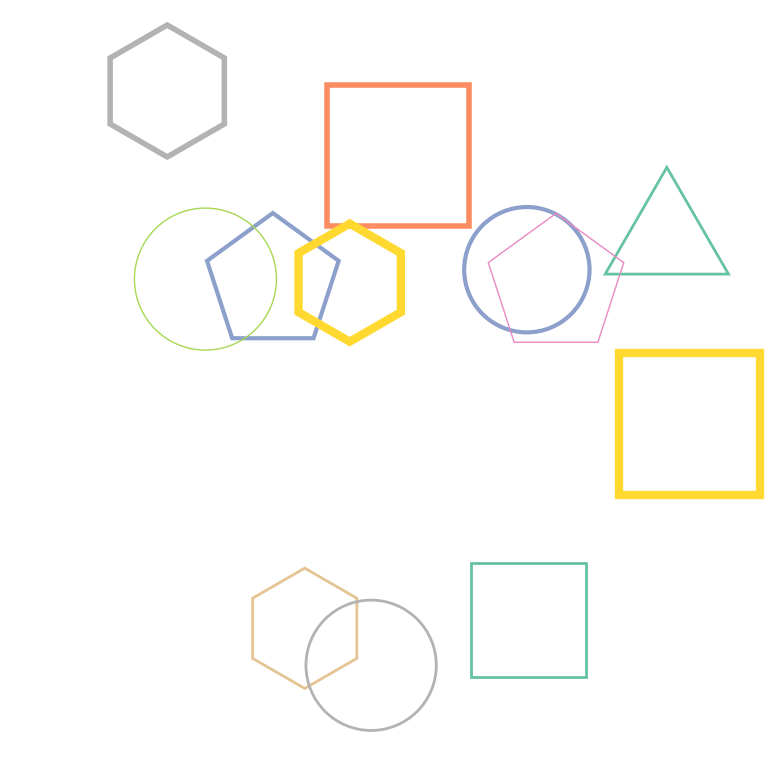[{"shape": "square", "thickness": 1, "radius": 0.37, "center": [0.686, 0.195]}, {"shape": "triangle", "thickness": 1, "radius": 0.46, "center": [0.866, 0.69]}, {"shape": "square", "thickness": 2, "radius": 0.46, "center": [0.517, 0.798]}, {"shape": "pentagon", "thickness": 1.5, "radius": 0.45, "center": [0.354, 0.633]}, {"shape": "circle", "thickness": 1.5, "radius": 0.41, "center": [0.684, 0.65]}, {"shape": "pentagon", "thickness": 0.5, "radius": 0.46, "center": [0.722, 0.63]}, {"shape": "circle", "thickness": 0.5, "radius": 0.46, "center": [0.267, 0.638]}, {"shape": "hexagon", "thickness": 3, "radius": 0.38, "center": [0.454, 0.633]}, {"shape": "square", "thickness": 3, "radius": 0.46, "center": [0.895, 0.449]}, {"shape": "hexagon", "thickness": 1, "radius": 0.39, "center": [0.396, 0.184]}, {"shape": "hexagon", "thickness": 2, "radius": 0.43, "center": [0.217, 0.882]}, {"shape": "circle", "thickness": 1, "radius": 0.42, "center": [0.482, 0.136]}]